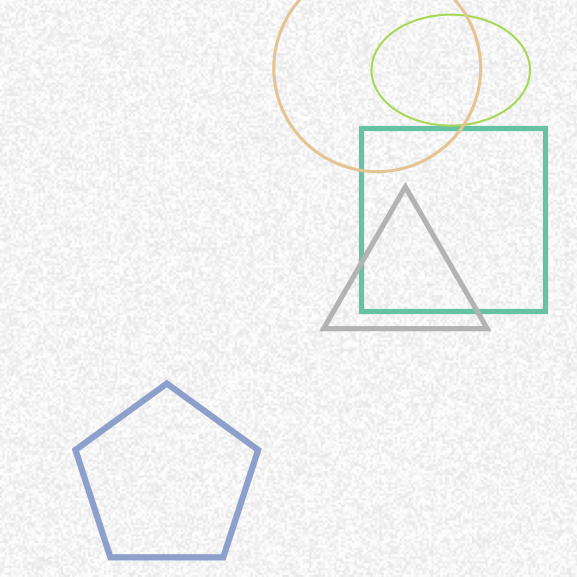[{"shape": "square", "thickness": 2.5, "radius": 0.79, "center": [0.785, 0.619]}, {"shape": "pentagon", "thickness": 3, "radius": 0.83, "center": [0.289, 0.169]}, {"shape": "oval", "thickness": 1, "radius": 0.69, "center": [0.78, 0.878]}, {"shape": "circle", "thickness": 1.5, "radius": 0.9, "center": [0.653, 0.881]}, {"shape": "triangle", "thickness": 2.5, "radius": 0.82, "center": [0.702, 0.512]}]